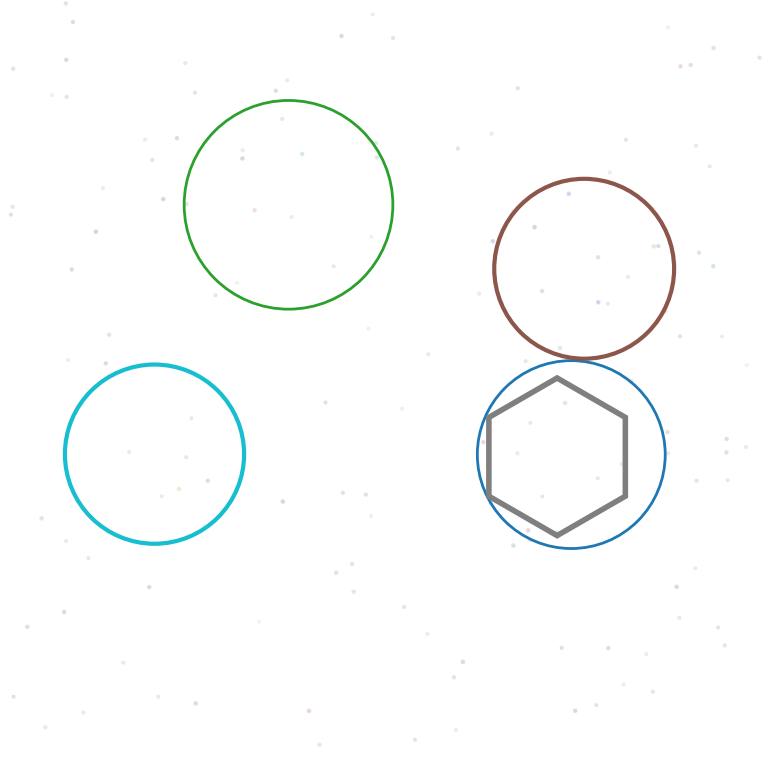[{"shape": "circle", "thickness": 1, "radius": 0.61, "center": [0.742, 0.41]}, {"shape": "circle", "thickness": 1, "radius": 0.68, "center": [0.375, 0.734]}, {"shape": "circle", "thickness": 1.5, "radius": 0.58, "center": [0.759, 0.651]}, {"shape": "hexagon", "thickness": 2, "radius": 0.51, "center": [0.724, 0.407]}, {"shape": "circle", "thickness": 1.5, "radius": 0.58, "center": [0.201, 0.41]}]